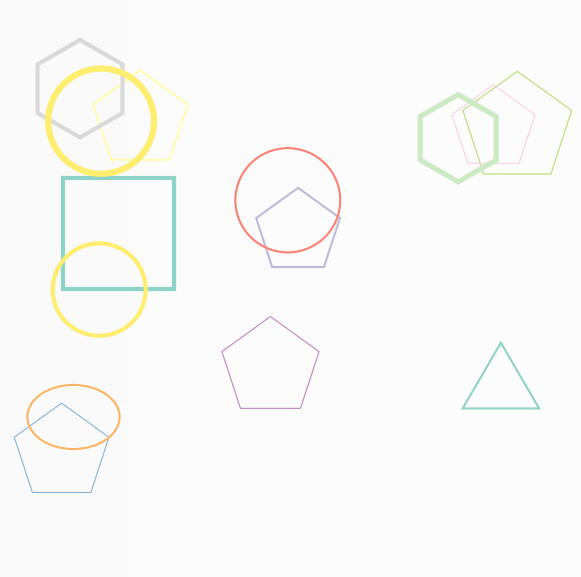[{"shape": "triangle", "thickness": 1, "radius": 0.38, "center": [0.862, 0.33]}, {"shape": "square", "thickness": 2, "radius": 0.48, "center": [0.204, 0.595]}, {"shape": "pentagon", "thickness": 1, "radius": 0.43, "center": [0.242, 0.792]}, {"shape": "pentagon", "thickness": 1, "radius": 0.38, "center": [0.513, 0.598]}, {"shape": "circle", "thickness": 1, "radius": 0.45, "center": [0.495, 0.652]}, {"shape": "pentagon", "thickness": 0.5, "radius": 0.43, "center": [0.106, 0.216]}, {"shape": "oval", "thickness": 1, "radius": 0.4, "center": [0.126, 0.277]}, {"shape": "pentagon", "thickness": 0.5, "radius": 0.49, "center": [0.89, 0.777]}, {"shape": "pentagon", "thickness": 0.5, "radius": 0.38, "center": [0.849, 0.777]}, {"shape": "hexagon", "thickness": 2, "radius": 0.42, "center": [0.138, 0.846]}, {"shape": "pentagon", "thickness": 0.5, "radius": 0.44, "center": [0.465, 0.363]}, {"shape": "hexagon", "thickness": 2.5, "radius": 0.38, "center": [0.788, 0.76]}, {"shape": "circle", "thickness": 2, "radius": 0.4, "center": [0.171, 0.498]}, {"shape": "circle", "thickness": 3, "radius": 0.46, "center": [0.174, 0.789]}]